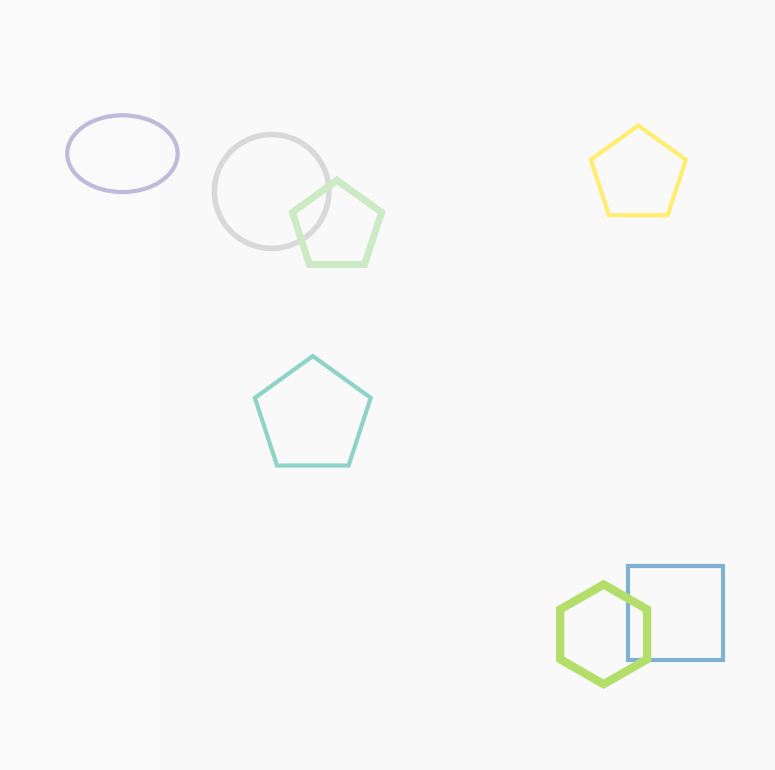[{"shape": "pentagon", "thickness": 1.5, "radius": 0.39, "center": [0.404, 0.459]}, {"shape": "oval", "thickness": 1.5, "radius": 0.36, "center": [0.158, 0.8]}, {"shape": "square", "thickness": 1.5, "radius": 0.31, "center": [0.872, 0.204]}, {"shape": "hexagon", "thickness": 3, "radius": 0.32, "center": [0.779, 0.176]}, {"shape": "circle", "thickness": 2, "radius": 0.37, "center": [0.351, 0.751]}, {"shape": "pentagon", "thickness": 2.5, "radius": 0.3, "center": [0.435, 0.705]}, {"shape": "pentagon", "thickness": 1.5, "radius": 0.32, "center": [0.824, 0.773]}]